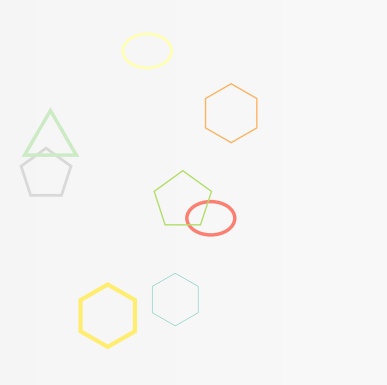[{"shape": "hexagon", "thickness": 0.5, "radius": 0.34, "center": [0.452, 0.222]}, {"shape": "oval", "thickness": 2, "radius": 0.31, "center": [0.38, 0.868]}, {"shape": "oval", "thickness": 2.5, "radius": 0.31, "center": [0.544, 0.433]}, {"shape": "hexagon", "thickness": 1, "radius": 0.38, "center": [0.597, 0.706]}, {"shape": "pentagon", "thickness": 1, "radius": 0.39, "center": [0.472, 0.479]}, {"shape": "pentagon", "thickness": 2, "radius": 0.34, "center": [0.119, 0.547]}, {"shape": "triangle", "thickness": 2.5, "radius": 0.39, "center": [0.13, 0.636]}, {"shape": "hexagon", "thickness": 3, "radius": 0.41, "center": [0.278, 0.18]}]